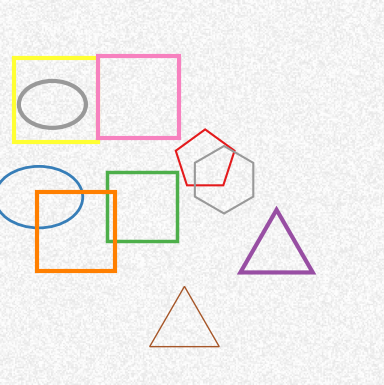[{"shape": "pentagon", "thickness": 1.5, "radius": 0.4, "center": [0.533, 0.584]}, {"shape": "oval", "thickness": 2, "radius": 0.57, "center": [0.101, 0.488]}, {"shape": "square", "thickness": 2.5, "radius": 0.45, "center": [0.369, 0.464]}, {"shape": "triangle", "thickness": 3, "radius": 0.54, "center": [0.718, 0.347]}, {"shape": "square", "thickness": 3, "radius": 0.51, "center": [0.197, 0.399]}, {"shape": "square", "thickness": 3, "radius": 0.54, "center": [0.145, 0.741]}, {"shape": "triangle", "thickness": 1, "radius": 0.52, "center": [0.479, 0.152]}, {"shape": "square", "thickness": 3, "radius": 0.53, "center": [0.359, 0.748]}, {"shape": "oval", "thickness": 3, "radius": 0.44, "center": [0.136, 0.729]}, {"shape": "hexagon", "thickness": 1.5, "radius": 0.44, "center": [0.582, 0.533]}]